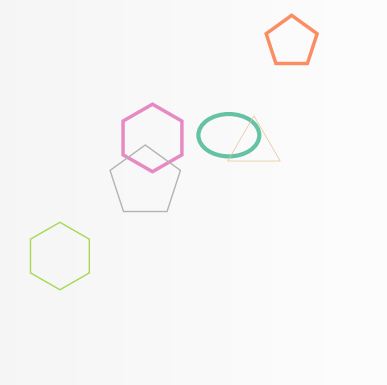[{"shape": "oval", "thickness": 3, "radius": 0.39, "center": [0.591, 0.649]}, {"shape": "pentagon", "thickness": 2.5, "radius": 0.35, "center": [0.753, 0.891]}, {"shape": "hexagon", "thickness": 2.5, "radius": 0.44, "center": [0.394, 0.642]}, {"shape": "hexagon", "thickness": 1, "radius": 0.44, "center": [0.155, 0.335]}, {"shape": "triangle", "thickness": 0.5, "radius": 0.39, "center": [0.655, 0.621]}, {"shape": "pentagon", "thickness": 1, "radius": 0.48, "center": [0.375, 0.528]}]